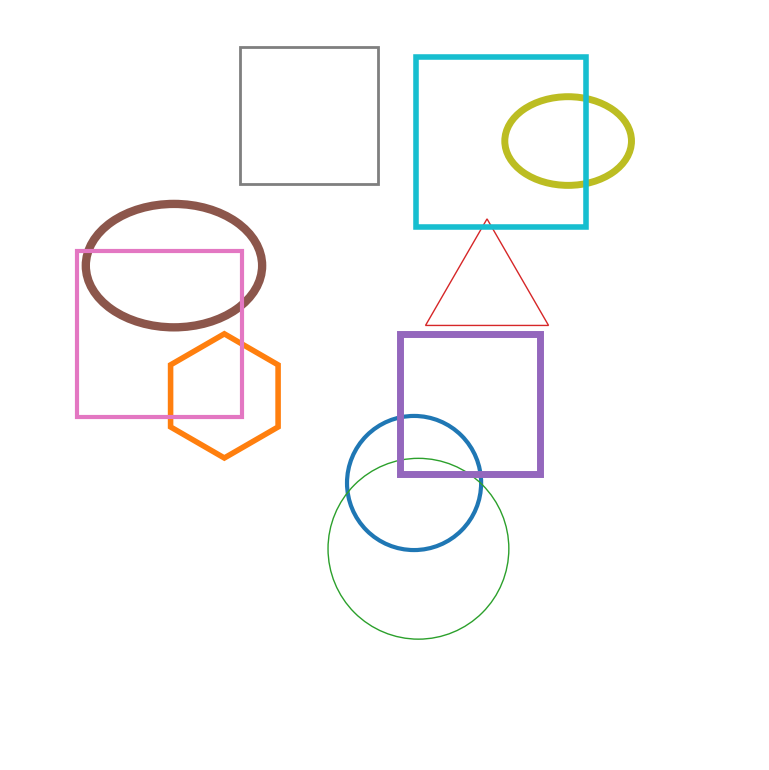[{"shape": "circle", "thickness": 1.5, "radius": 0.44, "center": [0.538, 0.373]}, {"shape": "hexagon", "thickness": 2, "radius": 0.4, "center": [0.291, 0.486]}, {"shape": "circle", "thickness": 0.5, "radius": 0.59, "center": [0.543, 0.287]}, {"shape": "triangle", "thickness": 0.5, "radius": 0.46, "center": [0.633, 0.623]}, {"shape": "square", "thickness": 2.5, "radius": 0.45, "center": [0.61, 0.475]}, {"shape": "oval", "thickness": 3, "radius": 0.57, "center": [0.226, 0.655]}, {"shape": "square", "thickness": 1.5, "radius": 0.54, "center": [0.207, 0.566]}, {"shape": "square", "thickness": 1, "radius": 0.45, "center": [0.401, 0.85]}, {"shape": "oval", "thickness": 2.5, "radius": 0.41, "center": [0.738, 0.817]}, {"shape": "square", "thickness": 2, "radius": 0.55, "center": [0.651, 0.815]}]